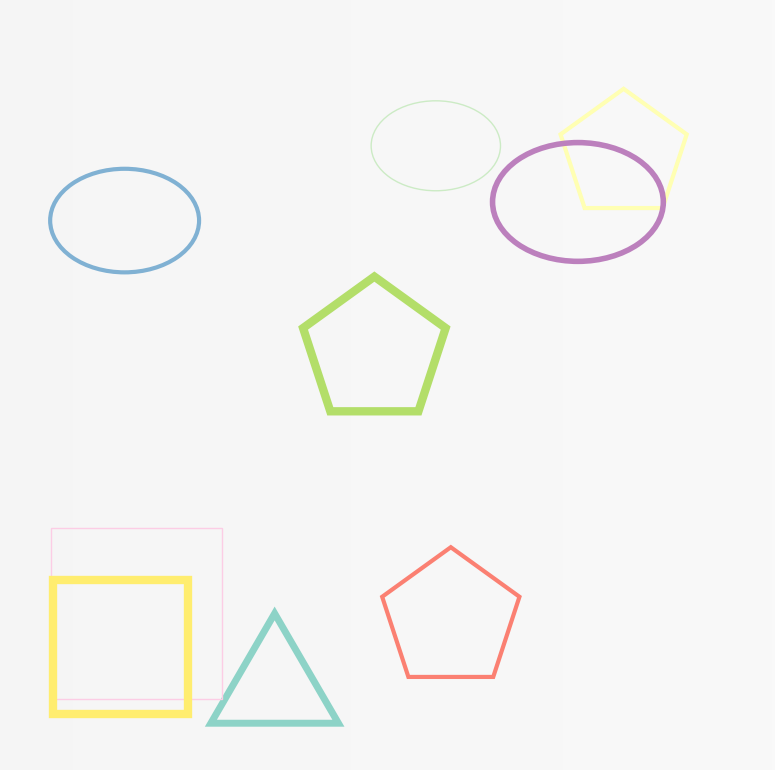[{"shape": "triangle", "thickness": 2.5, "radius": 0.48, "center": [0.354, 0.108]}, {"shape": "pentagon", "thickness": 1.5, "radius": 0.43, "center": [0.805, 0.799]}, {"shape": "pentagon", "thickness": 1.5, "radius": 0.47, "center": [0.582, 0.196]}, {"shape": "oval", "thickness": 1.5, "radius": 0.48, "center": [0.161, 0.714]}, {"shape": "pentagon", "thickness": 3, "radius": 0.48, "center": [0.483, 0.544]}, {"shape": "square", "thickness": 0.5, "radius": 0.55, "center": [0.176, 0.203]}, {"shape": "oval", "thickness": 2, "radius": 0.55, "center": [0.746, 0.738]}, {"shape": "oval", "thickness": 0.5, "radius": 0.42, "center": [0.562, 0.811]}, {"shape": "square", "thickness": 3, "radius": 0.43, "center": [0.156, 0.159]}]